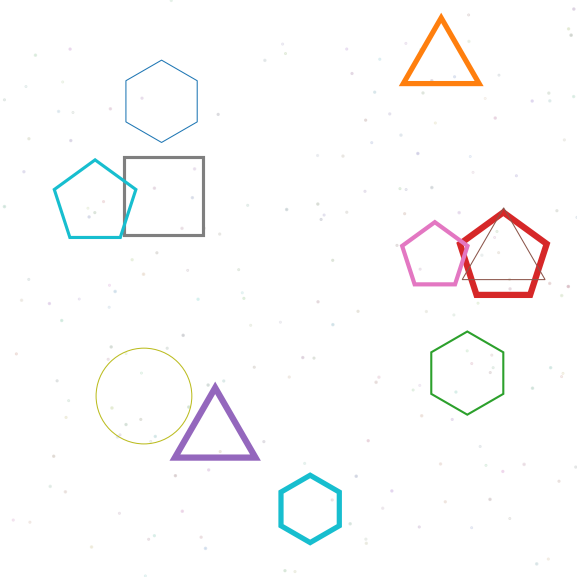[{"shape": "hexagon", "thickness": 0.5, "radius": 0.36, "center": [0.28, 0.824]}, {"shape": "triangle", "thickness": 2.5, "radius": 0.38, "center": [0.764, 0.892]}, {"shape": "hexagon", "thickness": 1, "radius": 0.36, "center": [0.809, 0.353]}, {"shape": "pentagon", "thickness": 3, "radius": 0.39, "center": [0.872, 0.552]}, {"shape": "triangle", "thickness": 3, "radius": 0.4, "center": [0.373, 0.247]}, {"shape": "triangle", "thickness": 0.5, "radius": 0.41, "center": [0.872, 0.556]}, {"shape": "pentagon", "thickness": 2, "radius": 0.3, "center": [0.753, 0.555]}, {"shape": "square", "thickness": 1.5, "radius": 0.34, "center": [0.283, 0.66]}, {"shape": "circle", "thickness": 0.5, "radius": 0.41, "center": [0.249, 0.313]}, {"shape": "pentagon", "thickness": 1.5, "radius": 0.37, "center": [0.165, 0.648]}, {"shape": "hexagon", "thickness": 2.5, "radius": 0.29, "center": [0.537, 0.118]}]